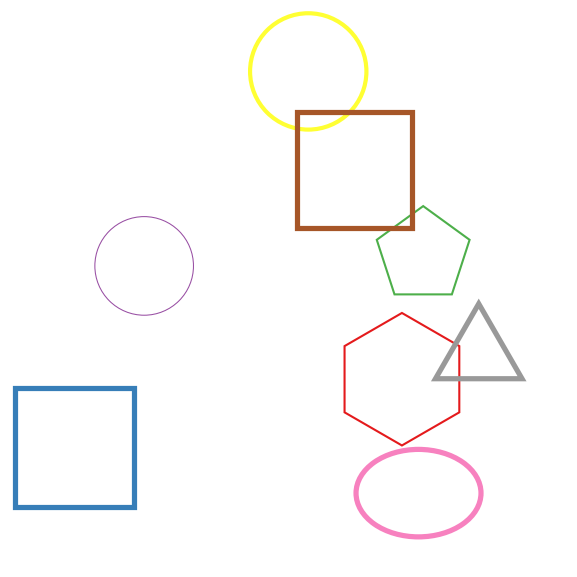[{"shape": "hexagon", "thickness": 1, "radius": 0.57, "center": [0.696, 0.342]}, {"shape": "square", "thickness": 2.5, "radius": 0.52, "center": [0.129, 0.224]}, {"shape": "pentagon", "thickness": 1, "radius": 0.42, "center": [0.733, 0.558]}, {"shape": "circle", "thickness": 0.5, "radius": 0.43, "center": [0.25, 0.539]}, {"shape": "circle", "thickness": 2, "radius": 0.5, "center": [0.534, 0.875]}, {"shape": "square", "thickness": 2.5, "radius": 0.5, "center": [0.614, 0.705]}, {"shape": "oval", "thickness": 2.5, "radius": 0.54, "center": [0.725, 0.145]}, {"shape": "triangle", "thickness": 2.5, "radius": 0.43, "center": [0.829, 0.387]}]